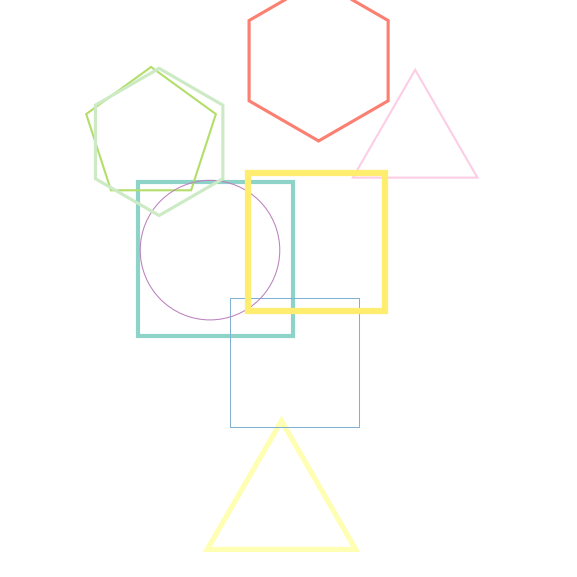[{"shape": "square", "thickness": 2, "radius": 0.67, "center": [0.373, 0.551]}, {"shape": "triangle", "thickness": 2.5, "radius": 0.74, "center": [0.487, 0.122]}, {"shape": "hexagon", "thickness": 1.5, "radius": 0.7, "center": [0.552, 0.894]}, {"shape": "square", "thickness": 0.5, "radius": 0.56, "center": [0.51, 0.371]}, {"shape": "pentagon", "thickness": 1, "radius": 0.59, "center": [0.262, 0.765]}, {"shape": "triangle", "thickness": 1, "radius": 0.62, "center": [0.719, 0.754]}, {"shape": "circle", "thickness": 0.5, "radius": 0.6, "center": [0.364, 0.566]}, {"shape": "hexagon", "thickness": 1.5, "radius": 0.64, "center": [0.276, 0.753]}, {"shape": "square", "thickness": 3, "radius": 0.6, "center": [0.548, 0.58]}]